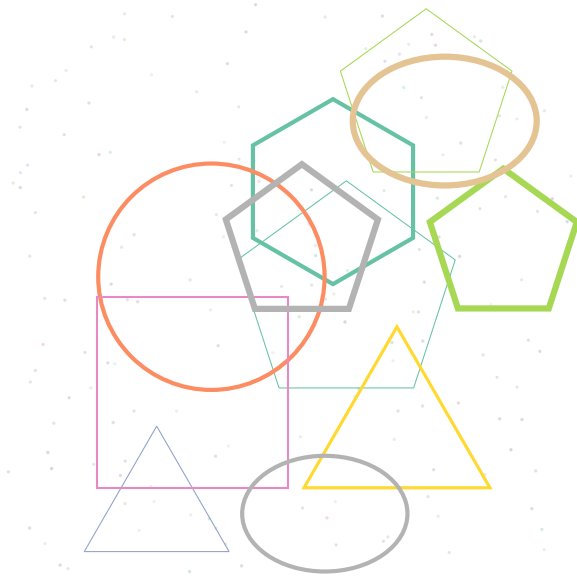[{"shape": "hexagon", "thickness": 2, "radius": 0.8, "center": [0.577, 0.667]}, {"shape": "pentagon", "thickness": 0.5, "radius": 0.99, "center": [0.6, 0.488]}, {"shape": "circle", "thickness": 2, "radius": 0.98, "center": [0.366, 0.52]}, {"shape": "triangle", "thickness": 0.5, "radius": 0.72, "center": [0.271, 0.116]}, {"shape": "square", "thickness": 1, "radius": 0.83, "center": [0.333, 0.32]}, {"shape": "pentagon", "thickness": 3, "radius": 0.67, "center": [0.872, 0.573]}, {"shape": "pentagon", "thickness": 0.5, "radius": 0.78, "center": [0.738, 0.828]}, {"shape": "triangle", "thickness": 1.5, "radius": 0.93, "center": [0.687, 0.247]}, {"shape": "oval", "thickness": 3, "radius": 0.8, "center": [0.77, 0.79]}, {"shape": "oval", "thickness": 2, "radius": 0.72, "center": [0.562, 0.11]}, {"shape": "pentagon", "thickness": 3, "radius": 0.69, "center": [0.523, 0.576]}]